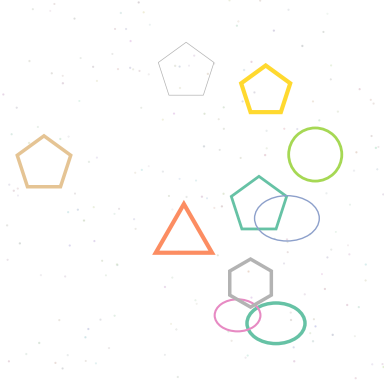[{"shape": "pentagon", "thickness": 2, "radius": 0.38, "center": [0.673, 0.466]}, {"shape": "oval", "thickness": 2.5, "radius": 0.38, "center": [0.717, 0.16]}, {"shape": "triangle", "thickness": 3, "radius": 0.42, "center": [0.478, 0.386]}, {"shape": "oval", "thickness": 1, "radius": 0.42, "center": [0.745, 0.433]}, {"shape": "oval", "thickness": 1.5, "radius": 0.3, "center": [0.617, 0.181]}, {"shape": "circle", "thickness": 2, "radius": 0.35, "center": [0.819, 0.599]}, {"shape": "pentagon", "thickness": 3, "radius": 0.33, "center": [0.69, 0.763]}, {"shape": "pentagon", "thickness": 2.5, "radius": 0.37, "center": [0.114, 0.574]}, {"shape": "pentagon", "thickness": 0.5, "radius": 0.38, "center": [0.483, 0.814]}, {"shape": "hexagon", "thickness": 2.5, "radius": 0.31, "center": [0.651, 0.265]}]